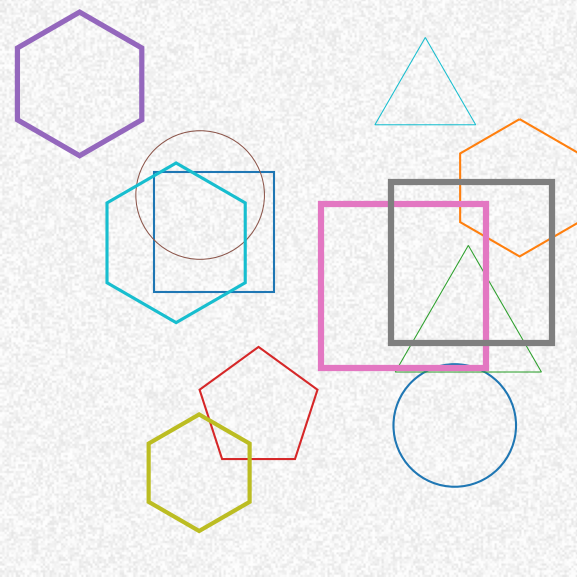[{"shape": "circle", "thickness": 1, "radius": 0.53, "center": [0.787, 0.262]}, {"shape": "square", "thickness": 1, "radius": 0.52, "center": [0.37, 0.598]}, {"shape": "hexagon", "thickness": 1, "radius": 0.59, "center": [0.9, 0.674]}, {"shape": "triangle", "thickness": 0.5, "radius": 0.73, "center": [0.811, 0.428]}, {"shape": "pentagon", "thickness": 1, "radius": 0.54, "center": [0.448, 0.291]}, {"shape": "hexagon", "thickness": 2.5, "radius": 0.62, "center": [0.138, 0.854]}, {"shape": "circle", "thickness": 0.5, "radius": 0.56, "center": [0.347, 0.661]}, {"shape": "square", "thickness": 3, "radius": 0.71, "center": [0.699, 0.504]}, {"shape": "square", "thickness": 3, "radius": 0.7, "center": [0.816, 0.544]}, {"shape": "hexagon", "thickness": 2, "radius": 0.5, "center": [0.345, 0.181]}, {"shape": "hexagon", "thickness": 1.5, "radius": 0.69, "center": [0.305, 0.579]}, {"shape": "triangle", "thickness": 0.5, "radius": 0.5, "center": [0.736, 0.833]}]